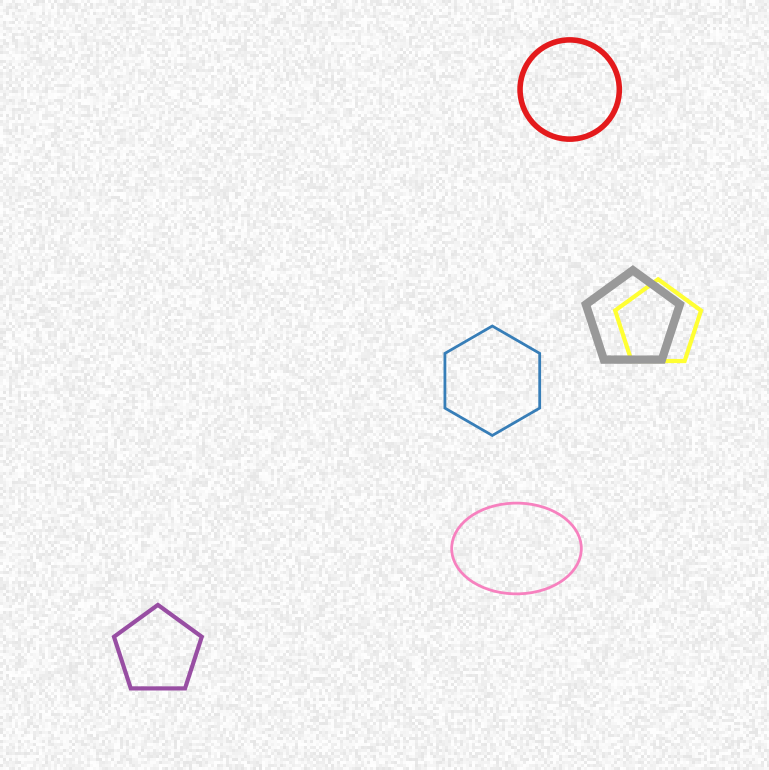[{"shape": "circle", "thickness": 2, "radius": 0.32, "center": [0.74, 0.884]}, {"shape": "hexagon", "thickness": 1, "radius": 0.36, "center": [0.639, 0.506]}, {"shape": "pentagon", "thickness": 1.5, "radius": 0.3, "center": [0.205, 0.154]}, {"shape": "pentagon", "thickness": 1.5, "radius": 0.29, "center": [0.855, 0.579]}, {"shape": "oval", "thickness": 1, "radius": 0.42, "center": [0.671, 0.288]}, {"shape": "pentagon", "thickness": 3, "radius": 0.32, "center": [0.822, 0.585]}]